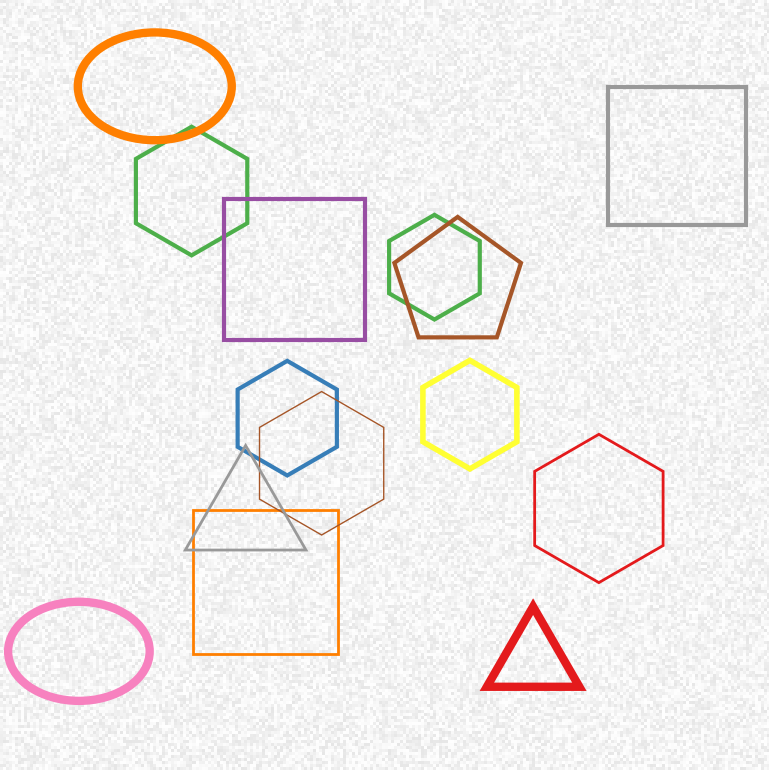[{"shape": "hexagon", "thickness": 1, "radius": 0.48, "center": [0.778, 0.34]}, {"shape": "triangle", "thickness": 3, "radius": 0.35, "center": [0.692, 0.143]}, {"shape": "hexagon", "thickness": 1.5, "radius": 0.37, "center": [0.373, 0.457]}, {"shape": "hexagon", "thickness": 1.5, "radius": 0.42, "center": [0.249, 0.752]}, {"shape": "hexagon", "thickness": 1.5, "radius": 0.34, "center": [0.564, 0.653]}, {"shape": "square", "thickness": 1.5, "radius": 0.46, "center": [0.382, 0.65]}, {"shape": "square", "thickness": 1, "radius": 0.47, "center": [0.345, 0.244]}, {"shape": "oval", "thickness": 3, "radius": 0.5, "center": [0.201, 0.888]}, {"shape": "hexagon", "thickness": 2, "radius": 0.35, "center": [0.61, 0.462]}, {"shape": "pentagon", "thickness": 1.5, "radius": 0.43, "center": [0.594, 0.632]}, {"shape": "hexagon", "thickness": 0.5, "radius": 0.47, "center": [0.418, 0.398]}, {"shape": "oval", "thickness": 3, "radius": 0.46, "center": [0.102, 0.154]}, {"shape": "square", "thickness": 1.5, "radius": 0.45, "center": [0.88, 0.798]}, {"shape": "triangle", "thickness": 1, "radius": 0.45, "center": [0.319, 0.331]}]